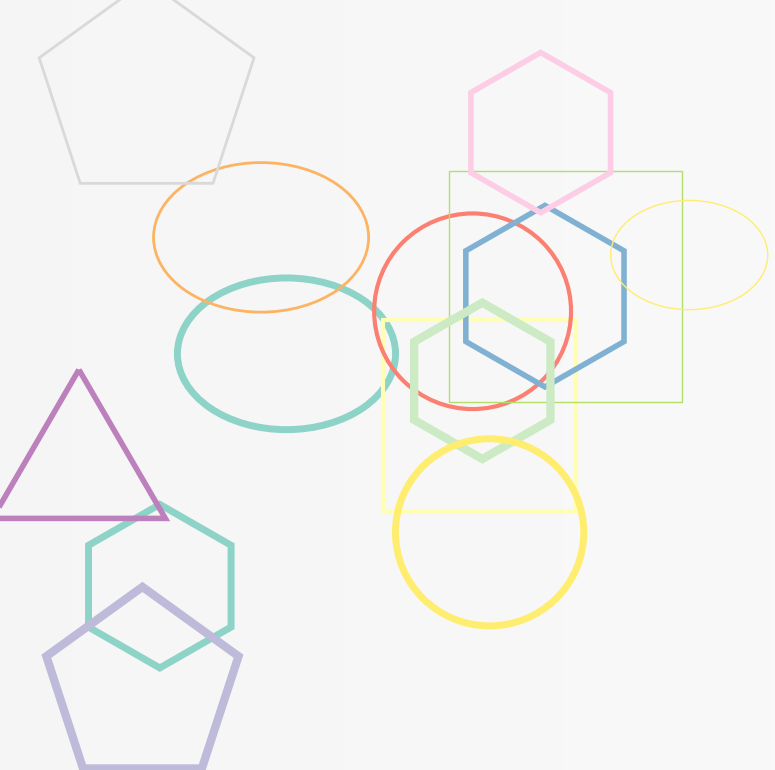[{"shape": "hexagon", "thickness": 2.5, "radius": 0.53, "center": [0.206, 0.239]}, {"shape": "oval", "thickness": 2.5, "radius": 0.7, "center": [0.37, 0.541]}, {"shape": "square", "thickness": 1.5, "radius": 0.62, "center": [0.619, 0.46]}, {"shape": "pentagon", "thickness": 3, "radius": 0.65, "center": [0.184, 0.107]}, {"shape": "circle", "thickness": 1.5, "radius": 0.64, "center": [0.61, 0.596]}, {"shape": "hexagon", "thickness": 2, "radius": 0.59, "center": [0.703, 0.615]}, {"shape": "oval", "thickness": 1, "radius": 0.69, "center": [0.337, 0.692]}, {"shape": "square", "thickness": 0.5, "radius": 0.75, "center": [0.73, 0.628]}, {"shape": "hexagon", "thickness": 2, "radius": 0.52, "center": [0.698, 0.828]}, {"shape": "pentagon", "thickness": 1, "radius": 0.73, "center": [0.189, 0.88]}, {"shape": "triangle", "thickness": 2, "radius": 0.64, "center": [0.102, 0.391]}, {"shape": "hexagon", "thickness": 3, "radius": 0.51, "center": [0.622, 0.505]}, {"shape": "oval", "thickness": 0.5, "radius": 0.51, "center": [0.889, 0.669]}, {"shape": "circle", "thickness": 2.5, "radius": 0.61, "center": [0.632, 0.309]}]